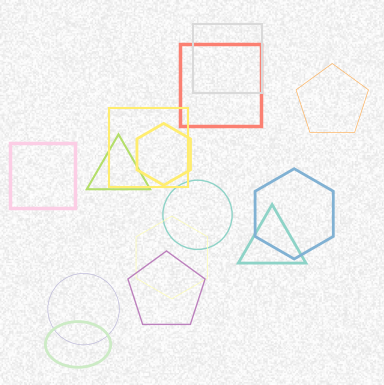[{"shape": "circle", "thickness": 1, "radius": 0.45, "center": [0.513, 0.442]}, {"shape": "triangle", "thickness": 2, "radius": 0.51, "center": [0.707, 0.367]}, {"shape": "hexagon", "thickness": 0.5, "radius": 0.54, "center": [0.446, 0.331]}, {"shape": "circle", "thickness": 0.5, "radius": 0.46, "center": [0.217, 0.197]}, {"shape": "square", "thickness": 2.5, "radius": 0.53, "center": [0.573, 0.779]}, {"shape": "hexagon", "thickness": 2, "radius": 0.59, "center": [0.764, 0.445]}, {"shape": "pentagon", "thickness": 0.5, "radius": 0.49, "center": [0.863, 0.736]}, {"shape": "triangle", "thickness": 1.5, "radius": 0.48, "center": [0.308, 0.556]}, {"shape": "square", "thickness": 2.5, "radius": 0.42, "center": [0.11, 0.544]}, {"shape": "square", "thickness": 1.5, "radius": 0.45, "center": [0.591, 0.849]}, {"shape": "pentagon", "thickness": 1, "radius": 0.53, "center": [0.432, 0.243]}, {"shape": "oval", "thickness": 2, "radius": 0.42, "center": [0.203, 0.105]}, {"shape": "square", "thickness": 1.5, "radius": 0.51, "center": [0.386, 0.617]}, {"shape": "hexagon", "thickness": 2, "radius": 0.4, "center": [0.425, 0.599]}]